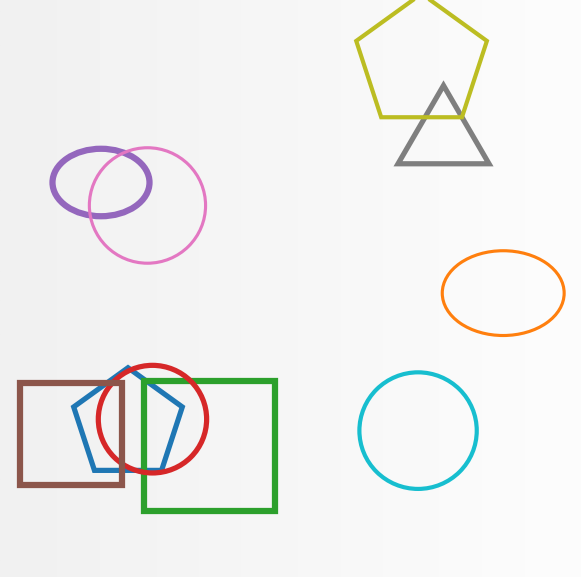[{"shape": "pentagon", "thickness": 2.5, "radius": 0.49, "center": [0.22, 0.264]}, {"shape": "oval", "thickness": 1.5, "radius": 0.52, "center": [0.866, 0.492]}, {"shape": "square", "thickness": 3, "radius": 0.56, "center": [0.36, 0.227]}, {"shape": "circle", "thickness": 2.5, "radius": 0.47, "center": [0.262, 0.273]}, {"shape": "oval", "thickness": 3, "radius": 0.42, "center": [0.174, 0.683]}, {"shape": "square", "thickness": 3, "radius": 0.44, "center": [0.121, 0.248]}, {"shape": "circle", "thickness": 1.5, "radius": 0.5, "center": [0.254, 0.643]}, {"shape": "triangle", "thickness": 2.5, "radius": 0.45, "center": [0.763, 0.761]}, {"shape": "pentagon", "thickness": 2, "radius": 0.59, "center": [0.725, 0.892]}, {"shape": "circle", "thickness": 2, "radius": 0.5, "center": [0.719, 0.253]}]